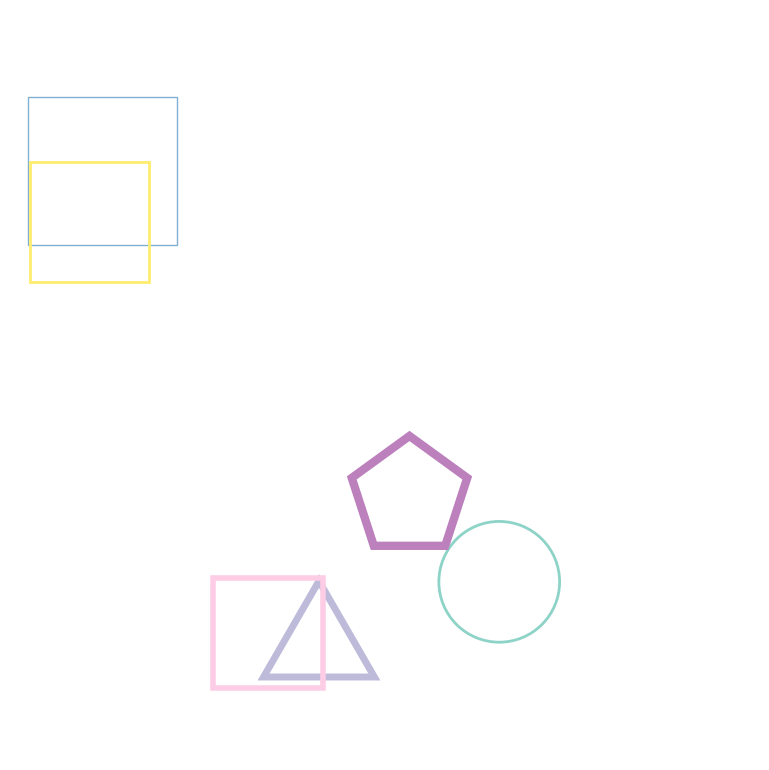[{"shape": "circle", "thickness": 1, "radius": 0.39, "center": [0.648, 0.244]}, {"shape": "triangle", "thickness": 2.5, "radius": 0.42, "center": [0.414, 0.162]}, {"shape": "square", "thickness": 0.5, "radius": 0.48, "center": [0.134, 0.778]}, {"shape": "square", "thickness": 2, "radius": 0.36, "center": [0.348, 0.177]}, {"shape": "pentagon", "thickness": 3, "radius": 0.39, "center": [0.532, 0.355]}, {"shape": "square", "thickness": 1, "radius": 0.39, "center": [0.117, 0.712]}]